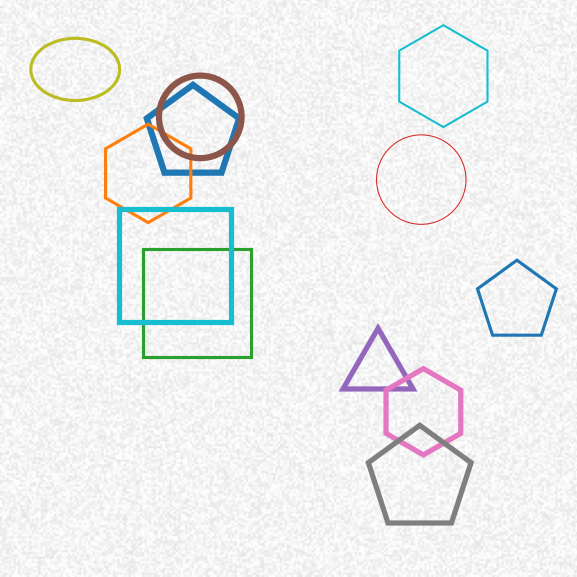[{"shape": "pentagon", "thickness": 1.5, "radius": 0.36, "center": [0.895, 0.477]}, {"shape": "pentagon", "thickness": 3, "radius": 0.42, "center": [0.334, 0.768]}, {"shape": "hexagon", "thickness": 1.5, "radius": 0.43, "center": [0.257, 0.699]}, {"shape": "square", "thickness": 1.5, "radius": 0.47, "center": [0.341, 0.475]}, {"shape": "circle", "thickness": 0.5, "radius": 0.39, "center": [0.729, 0.688]}, {"shape": "triangle", "thickness": 2.5, "radius": 0.35, "center": [0.655, 0.361]}, {"shape": "circle", "thickness": 3, "radius": 0.36, "center": [0.347, 0.797]}, {"shape": "hexagon", "thickness": 2.5, "radius": 0.37, "center": [0.733, 0.286]}, {"shape": "pentagon", "thickness": 2.5, "radius": 0.47, "center": [0.727, 0.169]}, {"shape": "oval", "thickness": 1.5, "radius": 0.38, "center": [0.13, 0.879]}, {"shape": "square", "thickness": 2.5, "radius": 0.49, "center": [0.303, 0.539]}, {"shape": "hexagon", "thickness": 1, "radius": 0.44, "center": [0.768, 0.867]}]